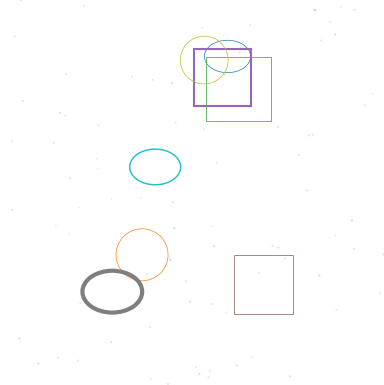[{"shape": "oval", "thickness": 0.5, "radius": 0.3, "center": [0.591, 0.853]}, {"shape": "circle", "thickness": 0.5, "radius": 0.34, "center": [0.369, 0.338]}, {"shape": "square", "thickness": 0.5, "radius": 0.42, "center": [0.62, 0.769]}, {"shape": "square", "thickness": 1.5, "radius": 0.37, "center": [0.578, 0.798]}, {"shape": "square", "thickness": 0.5, "radius": 0.38, "center": [0.684, 0.262]}, {"shape": "oval", "thickness": 3, "radius": 0.39, "center": [0.292, 0.242]}, {"shape": "circle", "thickness": 0.5, "radius": 0.31, "center": [0.53, 0.844]}, {"shape": "oval", "thickness": 1, "radius": 0.33, "center": [0.403, 0.566]}]